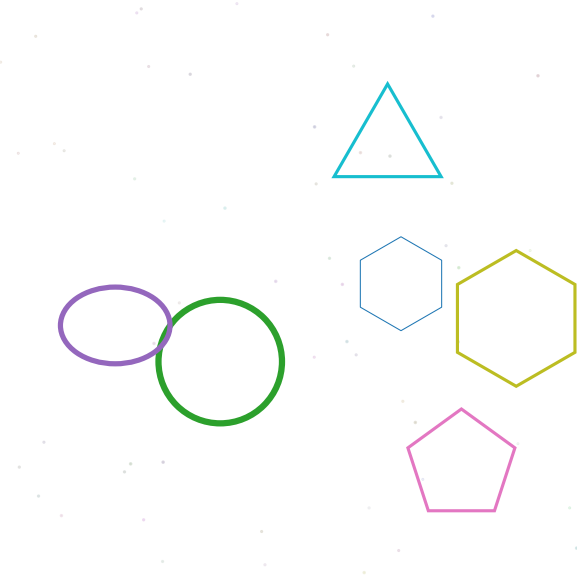[{"shape": "hexagon", "thickness": 0.5, "radius": 0.41, "center": [0.694, 0.508]}, {"shape": "circle", "thickness": 3, "radius": 0.53, "center": [0.381, 0.373]}, {"shape": "oval", "thickness": 2.5, "radius": 0.47, "center": [0.2, 0.436]}, {"shape": "pentagon", "thickness": 1.5, "radius": 0.49, "center": [0.799, 0.193]}, {"shape": "hexagon", "thickness": 1.5, "radius": 0.59, "center": [0.894, 0.448]}, {"shape": "triangle", "thickness": 1.5, "radius": 0.53, "center": [0.671, 0.747]}]